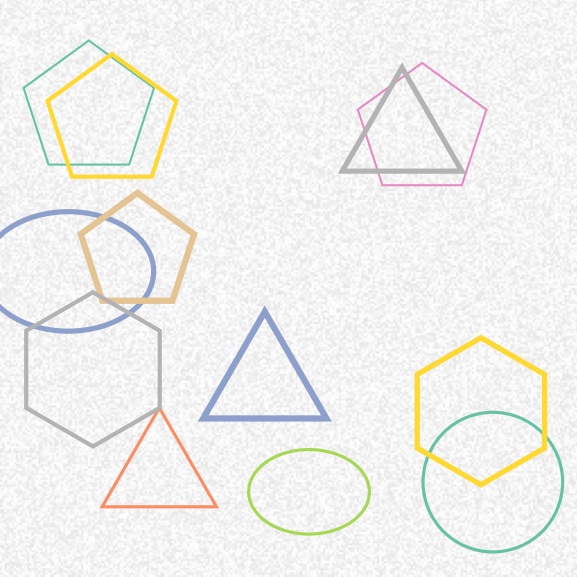[{"shape": "circle", "thickness": 1.5, "radius": 0.6, "center": [0.853, 0.164]}, {"shape": "pentagon", "thickness": 1, "radius": 0.59, "center": [0.154, 0.81]}, {"shape": "triangle", "thickness": 1.5, "radius": 0.57, "center": [0.276, 0.179]}, {"shape": "oval", "thickness": 2.5, "radius": 0.74, "center": [0.118, 0.529]}, {"shape": "triangle", "thickness": 3, "radius": 0.62, "center": [0.459, 0.336]}, {"shape": "pentagon", "thickness": 1, "radius": 0.59, "center": [0.731, 0.773]}, {"shape": "oval", "thickness": 1.5, "radius": 0.52, "center": [0.535, 0.147]}, {"shape": "pentagon", "thickness": 2, "radius": 0.59, "center": [0.194, 0.788]}, {"shape": "hexagon", "thickness": 2.5, "radius": 0.64, "center": [0.833, 0.287]}, {"shape": "pentagon", "thickness": 3, "radius": 0.52, "center": [0.238, 0.562]}, {"shape": "hexagon", "thickness": 2, "radius": 0.67, "center": [0.161, 0.36]}, {"shape": "triangle", "thickness": 2.5, "radius": 0.6, "center": [0.696, 0.763]}]